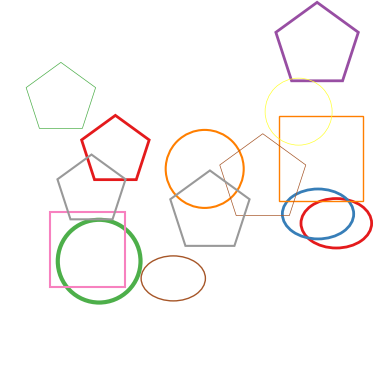[{"shape": "oval", "thickness": 2, "radius": 0.46, "center": [0.874, 0.42]}, {"shape": "pentagon", "thickness": 2, "radius": 0.46, "center": [0.3, 0.608]}, {"shape": "oval", "thickness": 2, "radius": 0.46, "center": [0.826, 0.444]}, {"shape": "circle", "thickness": 3, "radius": 0.54, "center": [0.258, 0.322]}, {"shape": "pentagon", "thickness": 0.5, "radius": 0.47, "center": [0.158, 0.743]}, {"shape": "pentagon", "thickness": 2, "radius": 0.56, "center": [0.824, 0.881]}, {"shape": "circle", "thickness": 1.5, "radius": 0.51, "center": [0.532, 0.561]}, {"shape": "square", "thickness": 1, "radius": 0.55, "center": [0.834, 0.589]}, {"shape": "circle", "thickness": 0.5, "radius": 0.44, "center": [0.776, 0.71]}, {"shape": "pentagon", "thickness": 0.5, "radius": 0.59, "center": [0.683, 0.535]}, {"shape": "oval", "thickness": 1, "radius": 0.42, "center": [0.45, 0.277]}, {"shape": "square", "thickness": 1.5, "radius": 0.49, "center": [0.228, 0.353]}, {"shape": "pentagon", "thickness": 1.5, "radius": 0.46, "center": [0.238, 0.506]}, {"shape": "pentagon", "thickness": 1.5, "radius": 0.54, "center": [0.545, 0.449]}]